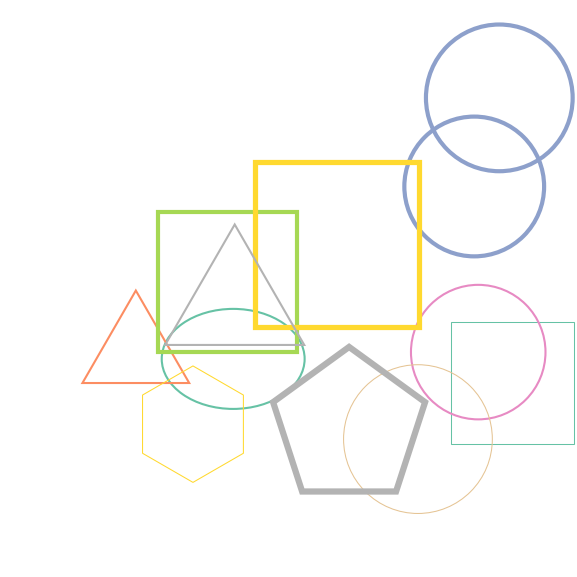[{"shape": "square", "thickness": 0.5, "radius": 0.53, "center": [0.887, 0.336]}, {"shape": "oval", "thickness": 1, "radius": 0.62, "center": [0.404, 0.378]}, {"shape": "triangle", "thickness": 1, "radius": 0.53, "center": [0.235, 0.389]}, {"shape": "circle", "thickness": 2, "radius": 0.64, "center": [0.865, 0.83]}, {"shape": "circle", "thickness": 2, "radius": 0.61, "center": [0.821, 0.676]}, {"shape": "circle", "thickness": 1, "radius": 0.58, "center": [0.828, 0.389]}, {"shape": "square", "thickness": 2, "radius": 0.6, "center": [0.394, 0.511]}, {"shape": "hexagon", "thickness": 0.5, "radius": 0.5, "center": [0.334, 0.265]}, {"shape": "square", "thickness": 2.5, "radius": 0.71, "center": [0.583, 0.575]}, {"shape": "circle", "thickness": 0.5, "radius": 0.64, "center": [0.724, 0.239]}, {"shape": "triangle", "thickness": 1, "radius": 0.7, "center": [0.406, 0.471]}, {"shape": "pentagon", "thickness": 3, "radius": 0.69, "center": [0.604, 0.26]}]